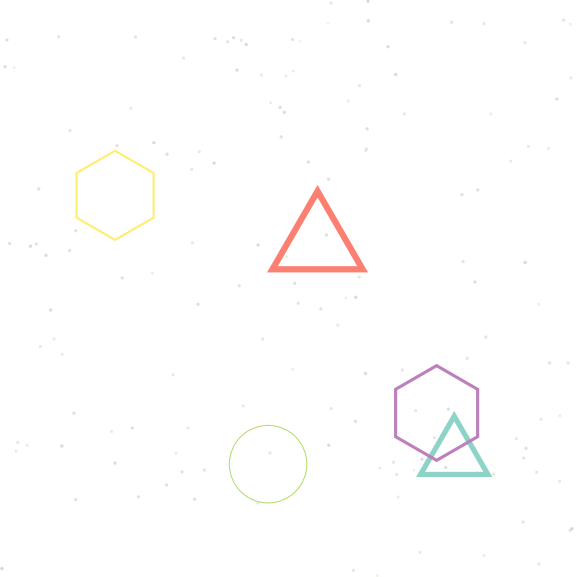[{"shape": "triangle", "thickness": 2.5, "radius": 0.34, "center": [0.787, 0.211]}, {"shape": "triangle", "thickness": 3, "radius": 0.45, "center": [0.55, 0.578]}, {"shape": "circle", "thickness": 0.5, "radius": 0.34, "center": [0.464, 0.195]}, {"shape": "hexagon", "thickness": 1.5, "radius": 0.41, "center": [0.756, 0.284]}, {"shape": "hexagon", "thickness": 1, "radius": 0.39, "center": [0.199, 0.661]}]